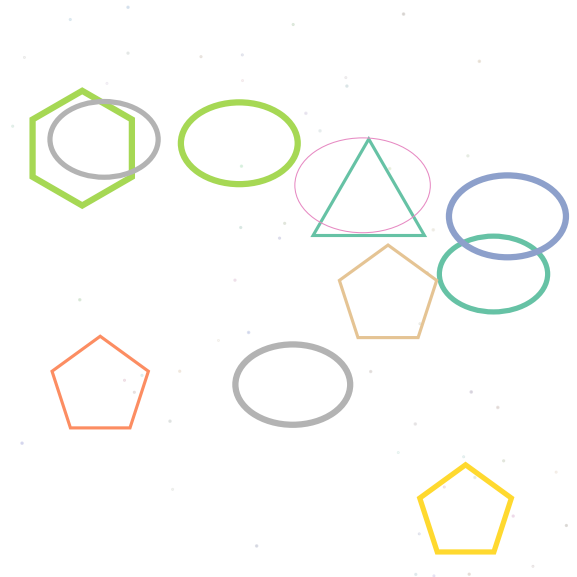[{"shape": "oval", "thickness": 2.5, "radius": 0.47, "center": [0.855, 0.525]}, {"shape": "triangle", "thickness": 1.5, "radius": 0.56, "center": [0.639, 0.647]}, {"shape": "pentagon", "thickness": 1.5, "radius": 0.44, "center": [0.174, 0.329]}, {"shape": "oval", "thickness": 3, "radius": 0.51, "center": [0.879, 0.625]}, {"shape": "oval", "thickness": 0.5, "radius": 0.59, "center": [0.628, 0.678]}, {"shape": "hexagon", "thickness": 3, "radius": 0.5, "center": [0.142, 0.743]}, {"shape": "oval", "thickness": 3, "radius": 0.51, "center": [0.414, 0.751]}, {"shape": "pentagon", "thickness": 2.5, "radius": 0.42, "center": [0.806, 0.111]}, {"shape": "pentagon", "thickness": 1.5, "radius": 0.44, "center": [0.672, 0.486]}, {"shape": "oval", "thickness": 2.5, "radius": 0.47, "center": [0.18, 0.758]}, {"shape": "oval", "thickness": 3, "radius": 0.5, "center": [0.507, 0.333]}]